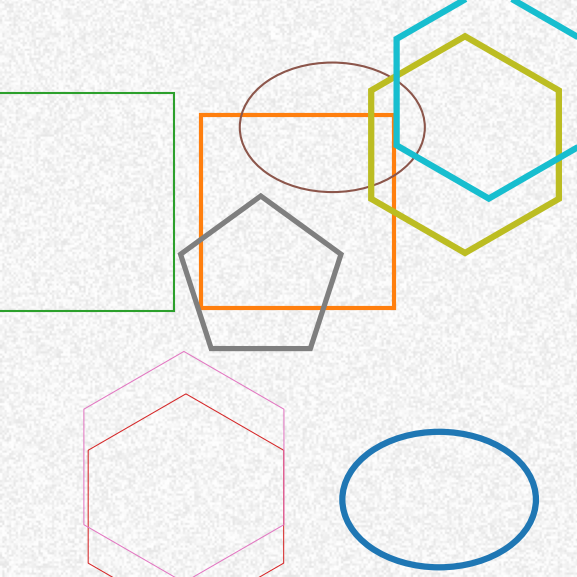[{"shape": "oval", "thickness": 3, "radius": 0.84, "center": [0.76, 0.134]}, {"shape": "square", "thickness": 2, "radius": 0.84, "center": [0.516, 0.633]}, {"shape": "square", "thickness": 1, "radius": 0.94, "center": [0.113, 0.649]}, {"shape": "hexagon", "thickness": 0.5, "radius": 0.98, "center": [0.322, 0.122]}, {"shape": "oval", "thickness": 1, "radius": 0.8, "center": [0.575, 0.779]}, {"shape": "hexagon", "thickness": 0.5, "radius": 1.0, "center": [0.318, 0.191]}, {"shape": "pentagon", "thickness": 2.5, "radius": 0.73, "center": [0.452, 0.514]}, {"shape": "hexagon", "thickness": 3, "radius": 0.94, "center": [0.805, 0.749]}, {"shape": "hexagon", "thickness": 3, "radius": 0.92, "center": [0.846, 0.84]}]